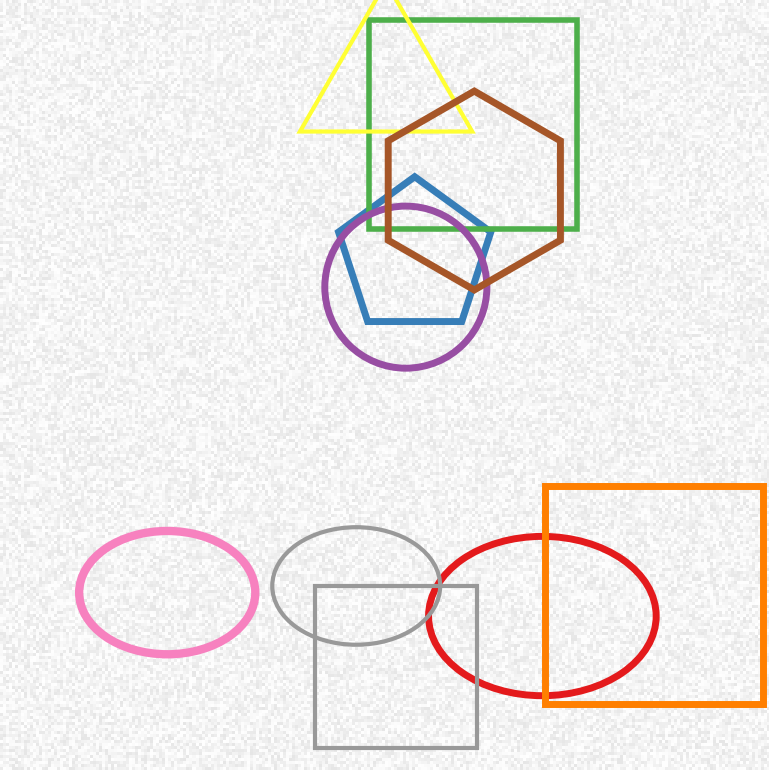[{"shape": "oval", "thickness": 2.5, "radius": 0.74, "center": [0.704, 0.2]}, {"shape": "pentagon", "thickness": 2.5, "radius": 0.52, "center": [0.539, 0.667]}, {"shape": "square", "thickness": 2, "radius": 0.68, "center": [0.614, 0.838]}, {"shape": "circle", "thickness": 2.5, "radius": 0.53, "center": [0.527, 0.627]}, {"shape": "square", "thickness": 2.5, "radius": 0.71, "center": [0.849, 0.227]}, {"shape": "triangle", "thickness": 1.5, "radius": 0.65, "center": [0.501, 0.894]}, {"shape": "hexagon", "thickness": 2.5, "radius": 0.65, "center": [0.616, 0.753]}, {"shape": "oval", "thickness": 3, "radius": 0.57, "center": [0.217, 0.23]}, {"shape": "square", "thickness": 1.5, "radius": 0.53, "center": [0.515, 0.134]}, {"shape": "oval", "thickness": 1.5, "radius": 0.55, "center": [0.463, 0.239]}]